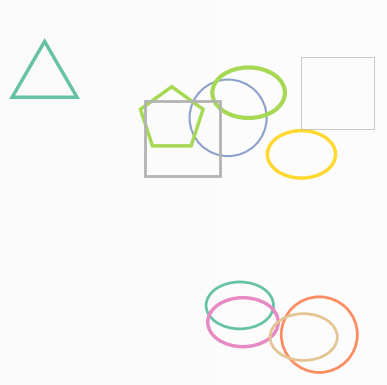[{"shape": "oval", "thickness": 2, "radius": 0.43, "center": [0.619, 0.207]}, {"shape": "triangle", "thickness": 2.5, "radius": 0.48, "center": [0.115, 0.796]}, {"shape": "circle", "thickness": 2, "radius": 0.49, "center": [0.824, 0.131]}, {"shape": "circle", "thickness": 1.5, "radius": 0.5, "center": [0.589, 0.694]}, {"shape": "oval", "thickness": 2.5, "radius": 0.45, "center": [0.627, 0.163]}, {"shape": "pentagon", "thickness": 2.5, "radius": 0.42, "center": [0.443, 0.69]}, {"shape": "oval", "thickness": 3, "radius": 0.47, "center": [0.642, 0.759]}, {"shape": "oval", "thickness": 2.5, "radius": 0.44, "center": [0.778, 0.599]}, {"shape": "oval", "thickness": 2, "radius": 0.43, "center": [0.784, 0.125]}, {"shape": "square", "thickness": 0.5, "radius": 0.47, "center": [0.871, 0.758]}, {"shape": "square", "thickness": 2, "radius": 0.48, "center": [0.47, 0.64]}]